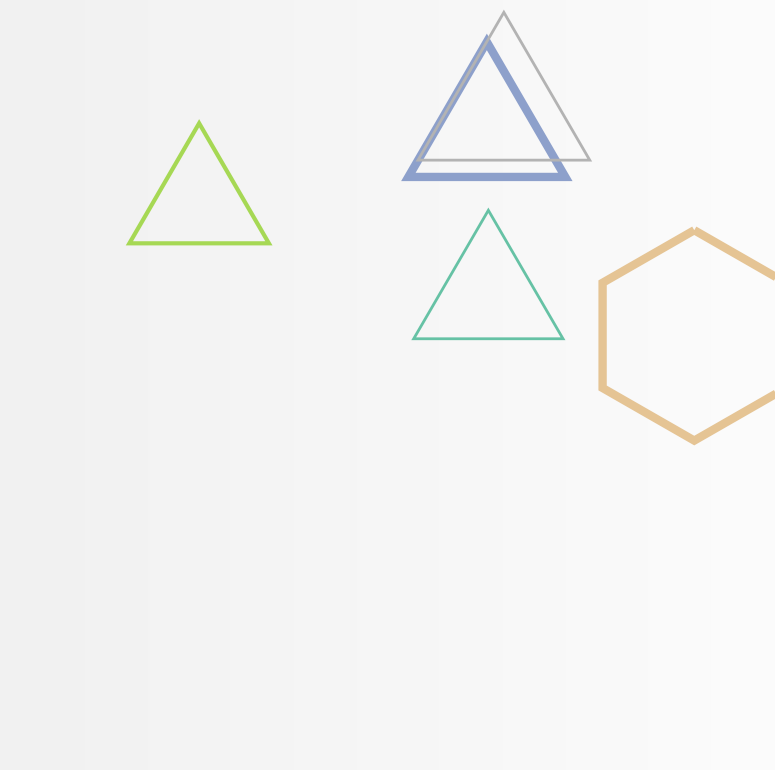[{"shape": "triangle", "thickness": 1, "radius": 0.56, "center": [0.63, 0.616]}, {"shape": "triangle", "thickness": 3, "radius": 0.58, "center": [0.628, 0.829]}, {"shape": "triangle", "thickness": 1.5, "radius": 0.52, "center": [0.257, 0.736]}, {"shape": "hexagon", "thickness": 3, "radius": 0.68, "center": [0.896, 0.564]}, {"shape": "triangle", "thickness": 1, "radius": 0.64, "center": [0.65, 0.856]}]